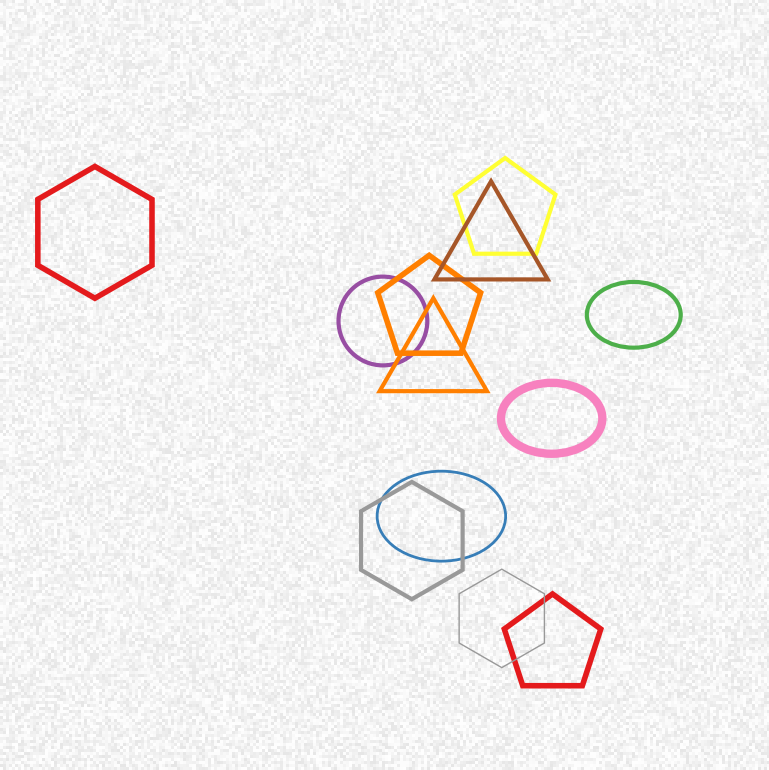[{"shape": "hexagon", "thickness": 2, "radius": 0.43, "center": [0.123, 0.698]}, {"shape": "pentagon", "thickness": 2, "radius": 0.33, "center": [0.718, 0.163]}, {"shape": "oval", "thickness": 1, "radius": 0.42, "center": [0.573, 0.33]}, {"shape": "oval", "thickness": 1.5, "radius": 0.3, "center": [0.823, 0.591]}, {"shape": "circle", "thickness": 1.5, "radius": 0.29, "center": [0.497, 0.583]}, {"shape": "triangle", "thickness": 1.5, "radius": 0.4, "center": [0.563, 0.532]}, {"shape": "pentagon", "thickness": 2, "radius": 0.35, "center": [0.557, 0.598]}, {"shape": "pentagon", "thickness": 1.5, "radius": 0.34, "center": [0.656, 0.726]}, {"shape": "triangle", "thickness": 1.5, "radius": 0.42, "center": [0.638, 0.68]}, {"shape": "oval", "thickness": 3, "radius": 0.33, "center": [0.716, 0.457]}, {"shape": "hexagon", "thickness": 0.5, "radius": 0.32, "center": [0.652, 0.197]}, {"shape": "hexagon", "thickness": 1.5, "radius": 0.38, "center": [0.535, 0.298]}]